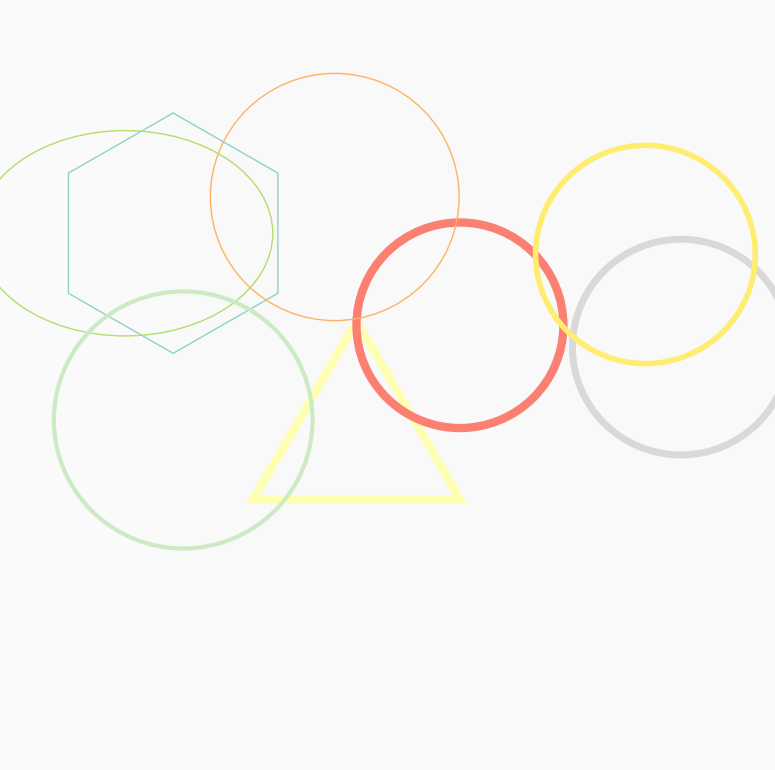[{"shape": "hexagon", "thickness": 0.5, "radius": 0.78, "center": [0.223, 0.697]}, {"shape": "triangle", "thickness": 3, "radius": 0.77, "center": [0.46, 0.429]}, {"shape": "circle", "thickness": 3, "radius": 0.67, "center": [0.593, 0.578]}, {"shape": "circle", "thickness": 0.5, "radius": 0.8, "center": [0.432, 0.744]}, {"shape": "oval", "thickness": 0.5, "radius": 0.95, "center": [0.161, 0.697]}, {"shape": "circle", "thickness": 2.5, "radius": 0.7, "center": [0.879, 0.549]}, {"shape": "circle", "thickness": 1.5, "radius": 0.83, "center": [0.236, 0.455]}, {"shape": "circle", "thickness": 2, "radius": 0.71, "center": [0.833, 0.67]}]